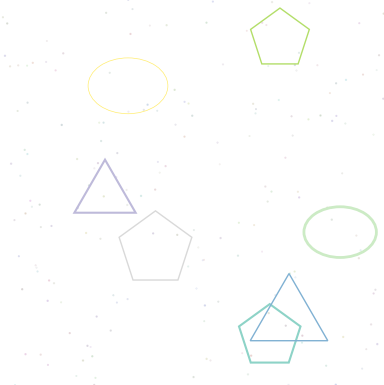[{"shape": "pentagon", "thickness": 1.5, "radius": 0.42, "center": [0.701, 0.126]}, {"shape": "triangle", "thickness": 1.5, "radius": 0.46, "center": [0.273, 0.493]}, {"shape": "triangle", "thickness": 1, "radius": 0.58, "center": [0.751, 0.173]}, {"shape": "pentagon", "thickness": 1, "radius": 0.4, "center": [0.727, 0.899]}, {"shape": "pentagon", "thickness": 1, "radius": 0.5, "center": [0.404, 0.353]}, {"shape": "oval", "thickness": 2, "radius": 0.47, "center": [0.884, 0.397]}, {"shape": "oval", "thickness": 0.5, "radius": 0.52, "center": [0.332, 0.777]}]